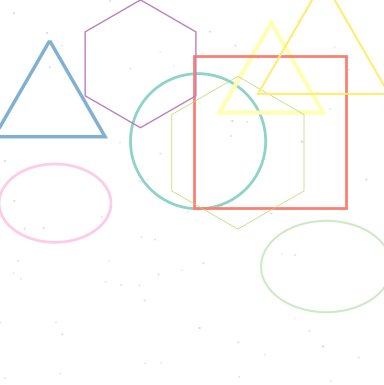[{"shape": "circle", "thickness": 2, "radius": 0.88, "center": [0.515, 0.633]}, {"shape": "triangle", "thickness": 3, "radius": 0.78, "center": [0.705, 0.785]}, {"shape": "square", "thickness": 2, "radius": 0.98, "center": [0.701, 0.657]}, {"shape": "triangle", "thickness": 2.5, "radius": 0.83, "center": [0.129, 0.728]}, {"shape": "hexagon", "thickness": 0.5, "radius": 0.99, "center": [0.618, 0.603]}, {"shape": "oval", "thickness": 2, "radius": 0.73, "center": [0.143, 0.472]}, {"shape": "hexagon", "thickness": 1, "radius": 0.83, "center": [0.365, 0.834]}, {"shape": "oval", "thickness": 1.5, "radius": 0.85, "center": [0.848, 0.308]}, {"shape": "triangle", "thickness": 1.5, "radius": 0.98, "center": [0.84, 0.854]}]